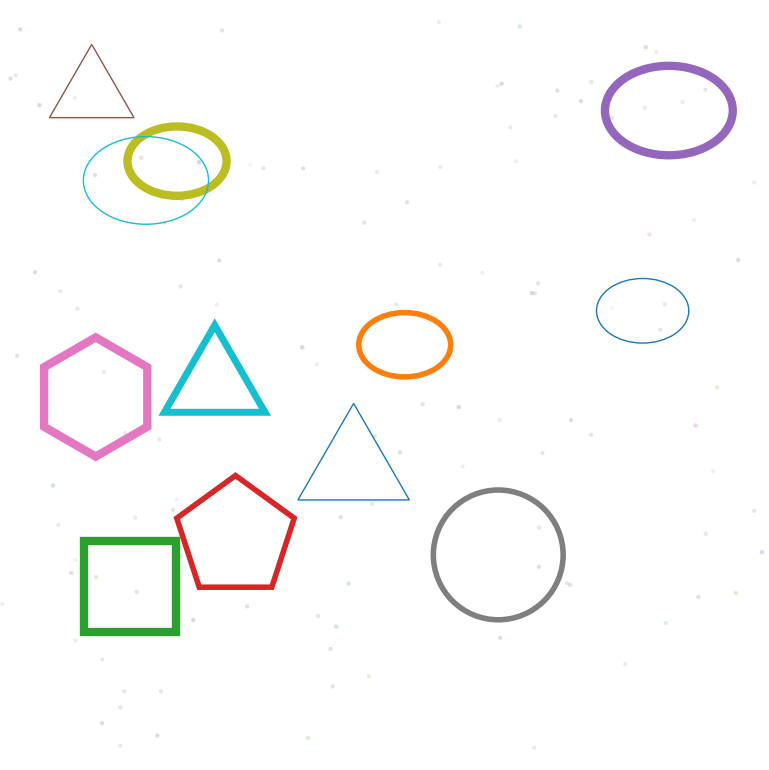[{"shape": "triangle", "thickness": 0.5, "radius": 0.42, "center": [0.459, 0.392]}, {"shape": "oval", "thickness": 0.5, "radius": 0.3, "center": [0.835, 0.596]}, {"shape": "oval", "thickness": 2, "radius": 0.3, "center": [0.526, 0.552]}, {"shape": "square", "thickness": 3, "radius": 0.3, "center": [0.169, 0.238]}, {"shape": "pentagon", "thickness": 2, "radius": 0.4, "center": [0.306, 0.302]}, {"shape": "oval", "thickness": 3, "radius": 0.41, "center": [0.869, 0.856]}, {"shape": "triangle", "thickness": 0.5, "radius": 0.32, "center": [0.119, 0.879]}, {"shape": "hexagon", "thickness": 3, "radius": 0.39, "center": [0.124, 0.484]}, {"shape": "circle", "thickness": 2, "radius": 0.42, "center": [0.647, 0.279]}, {"shape": "oval", "thickness": 3, "radius": 0.32, "center": [0.23, 0.791]}, {"shape": "triangle", "thickness": 2.5, "radius": 0.38, "center": [0.279, 0.502]}, {"shape": "oval", "thickness": 0.5, "radius": 0.41, "center": [0.19, 0.766]}]